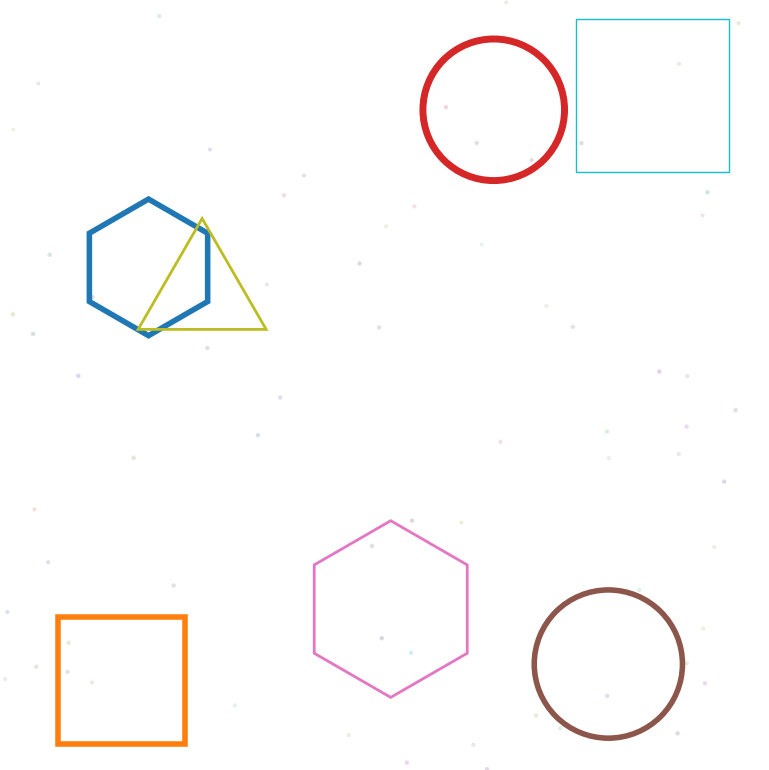[{"shape": "hexagon", "thickness": 2, "radius": 0.44, "center": [0.193, 0.653]}, {"shape": "square", "thickness": 2, "radius": 0.41, "center": [0.158, 0.117]}, {"shape": "circle", "thickness": 2.5, "radius": 0.46, "center": [0.641, 0.857]}, {"shape": "circle", "thickness": 2, "radius": 0.48, "center": [0.79, 0.138]}, {"shape": "hexagon", "thickness": 1, "radius": 0.57, "center": [0.507, 0.209]}, {"shape": "triangle", "thickness": 1, "radius": 0.48, "center": [0.263, 0.62]}, {"shape": "square", "thickness": 0.5, "radius": 0.5, "center": [0.847, 0.876]}]